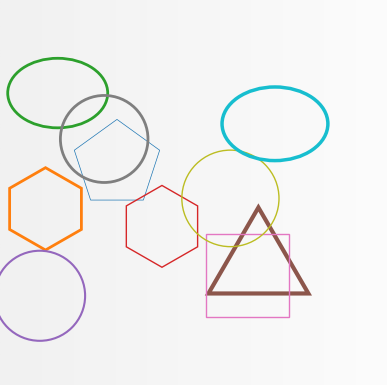[{"shape": "pentagon", "thickness": 0.5, "radius": 0.58, "center": [0.302, 0.574]}, {"shape": "hexagon", "thickness": 2, "radius": 0.53, "center": [0.117, 0.458]}, {"shape": "oval", "thickness": 2, "radius": 0.65, "center": [0.149, 0.758]}, {"shape": "hexagon", "thickness": 1, "radius": 0.53, "center": [0.418, 0.412]}, {"shape": "circle", "thickness": 1.5, "radius": 0.58, "center": [0.103, 0.232]}, {"shape": "triangle", "thickness": 3, "radius": 0.74, "center": [0.667, 0.312]}, {"shape": "square", "thickness": 1, "radius": 0.54, "center": [0.639, 0.285]}, {"shape": "circle", "thickness": 2, "radius": 0.57, "center": [0.269, 0.639]}, {"shape": "circle", "thickness": 1, "radius": 0.63, "center": [0.595, 0.485]}, {"shape": "oval", "thickness": 2.5, "radius": 0.68, "center": [0.71, 0.678]}]